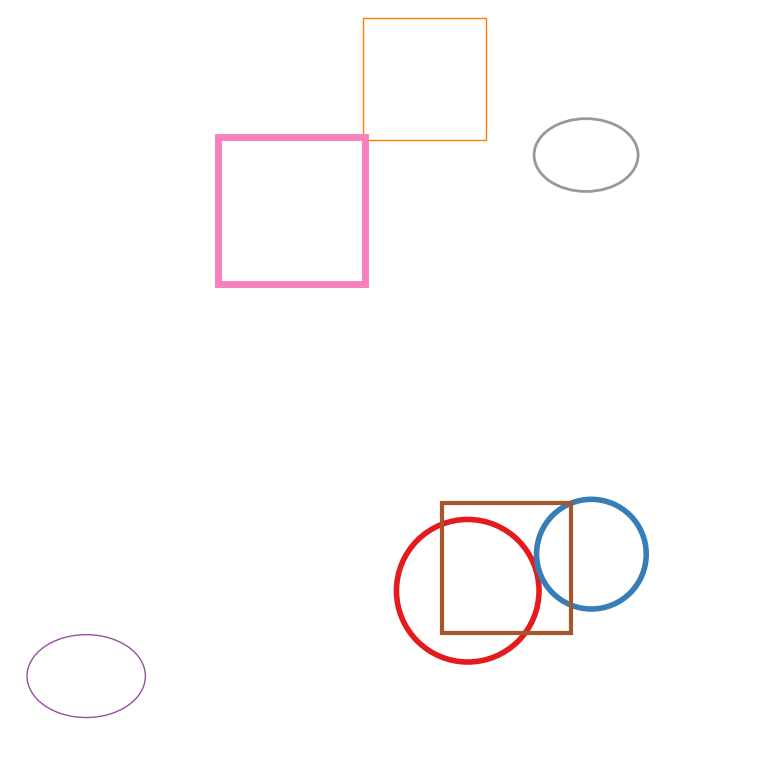[{"shape": "circle", "thickness": 2, "radius": 0.46, "center": [0.607, 0.233]}, {"shape": "circle", "thickness": 2, "radius": 0.36, "center": [0.768, 0.28]}, {"shape": "oval", "thickness": 0.5, "radius": 0.38, "center": [0.112, 0.122]}, {"shape": "square", "thickness": 0.5, "radius": 0.4, "center": [0.551, 0.897]}, {"shape": "square", "thickness": 1.5, "radius": 0.42, "center": [0.658, 0.262]}, {"shape": "square", "thickness": 2.5, "radius": 0.48, "center": [0.379, 0.727]}, {"shape": "oval", "thickness": 1, "radius": 0.34, "center": [0.761, 0.799]}]